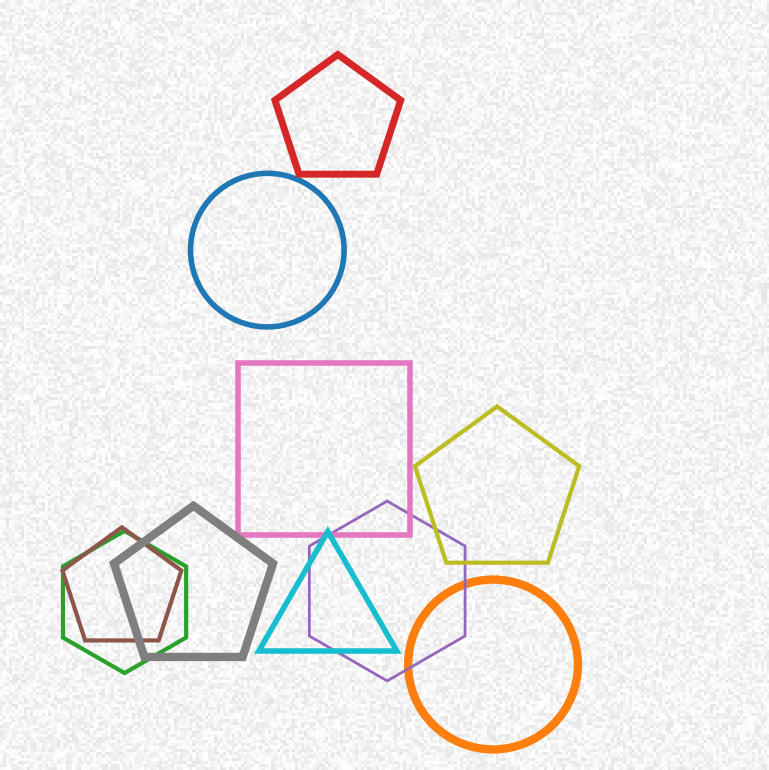[{"shape": "circle", "thickness": 2, "radius": 0.5, "center": [0.347, 0.675]}, {"shape": "circle", "thickness": 3, "radius": 0.55, "center": [0.64, 0.137]}, {"shape": "hexagon", "thickness": 1.5, "radius": 0.46, "center": [0.162, 0.218]}, {"shape": "pentagon", "thickness": 2.5, "radius": 0.43, "center": [0.439, 0.843]}, {"shape": "hexagon", "thickness": 1, "radius": 0.58, "center": [0.503, 0.232]}, {"shape": "pentagon", "thickness": 1.5, "radius": 0.41, "center": [0.158, 0.234]}, {"shape": "square", "thickness": 2, "radius": 0.56, "center": [0.421, 0.417]}, {"shape": "pentagon", "thickness": 3, "radius": 0.54, "center": [0.251, 0.235]}, {"shape": "pentagon", "thickness": 1.5, "radius": 0.56, "center": [0.646, 0.36]}, {"shape": "triangle", "thickness": 2, "radius": 0.52, "center": [0.426, 0.206]}]